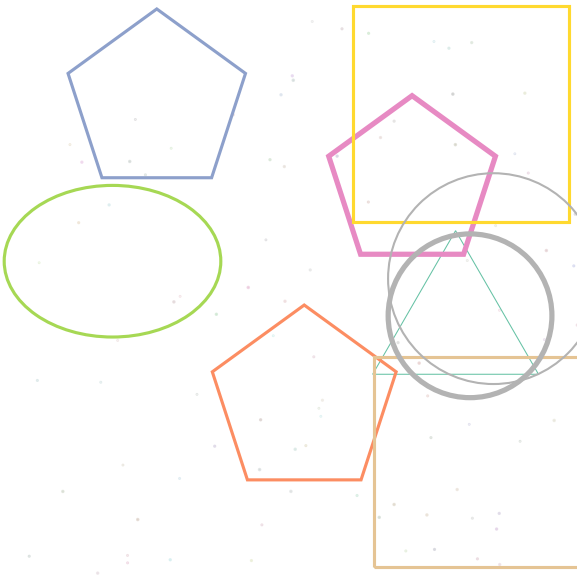[{"shape": "triangle", "thickness": 0.5, "radius": 0.83, "center": [0.789, 0.434]}, {"shape": "pentagon", "thickness": 1.5, "radius": 0.84, "center": [0.527, 0.304]}, {"shape": "pentagon", "thickness": 1.5, "radius": 0.81, "center": [0.271, 0.822]}, {"shape": "pentagon", "thickness": 2.5, "radius": 0.76, "center": [0.714, 0.682]}, {"shape": "oval", "thickness": 1.5, "radius": 0.94, "center": [0.195, 0.547]}, {"shape": "square", "thickness": 1.5, "radius": 0.93, "center": [0.799, 0.802]}, {"shape": "square", "thickness": 1.5, "radius": 0.91, "center": [0.83, 0.199]}, {"shape": "circle", "thickness": 1, "radius": 0.91, "center": [0.855, 0.517]}, {"shape": "circle", "thickness": 2.5, "radius": 0.71, "center": [0.814, 0.452]}]